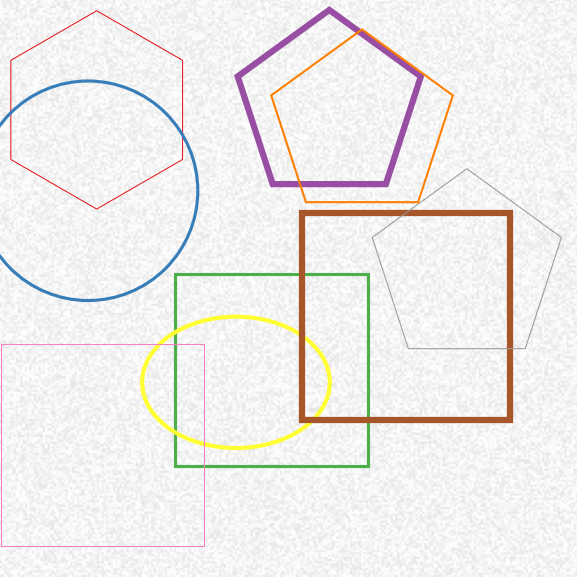[{"shape": "hexagon", "thickness": 0.5, "radius": 0.86, "center": [0.167, 0.809]}, {"shape": "circle", "thickness": 1.5, "radius": 0.95, "center": [0.152, 0.669]}, {"shape": "square", "thickness": 1.5, "radius": 0.84, "center": [0.47, 0.358]}, {"shape": "pentagon", "thickness": 3, "radius": 0.83, "center": [0.57, 0.815]}, {"shape": "pentagon", "thickness": 1, "radius": 0.83, "center": [0.627, 0.783]}, {"shape": "oval", "thickness": 2, "radius": 0.81, "center": [0.409, 0.337]}, {"shape": "square", "thickness": 3, "radius": 0.9, "center": [0.703, 0.451]}, {"shape": "square", "thickness": 0.5, "radius": 0.88, "center": [0.178, 0.229]}, {"shape": "pentagon", "thickness": 0.5, "radius": 0.86, "center": [0.808, 0.535]}]